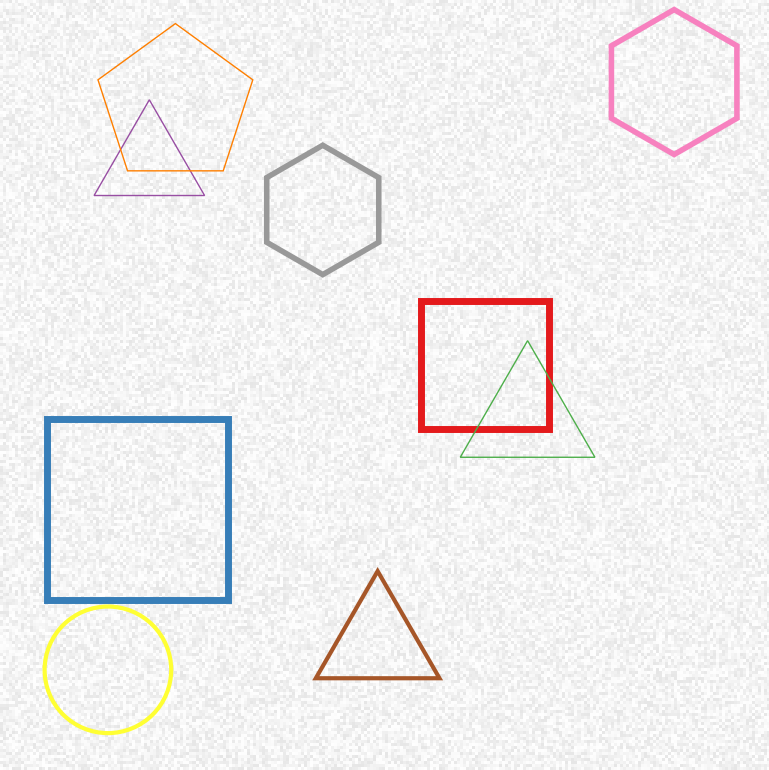[{"shape": "square", "thickness": 2.5, "radius": 0.42, "center": [0.63, 0.526]}, {"shape": "square", "thickness": 2.5, "radius": 0.59, "center": [0.179, 0.338]}, {"shape": "triangle", "thickness": 0.5, "radius": 0.5, "center": [0.685, 0.457]}, {"shape": "triangle", "thickness": 0.5, "radius": 0.41, "center": [0.194, 0.788]}, {"shape": "pentagon", "thickness": 0.5, "radius": 0.53, "center": [0.228, 0.864]}, {"shape": "circle", "thickness": 1.5, "radius": 0.41, "center": [0.14, 0.13]}, {"shape": "triangle", "thickness": 1.5, "radius": 0.46, "center": [0.49, 0.166]}, {"shape": "hexagon", "thickness": 2, "radius": 0.47, "center": [0.876, 0.893]}, {"shape": "hexagon", "thickness": 2, "radius": 0.42, "center": [0.419, 0.727]}]